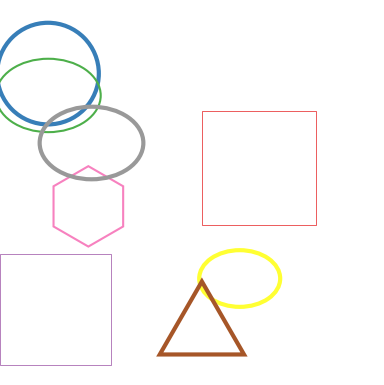[{"shape": "square", "thickness": 0.5, "radius": 0.74, "center": [0.673, 0.563]}, {"shape": "circle", "thickness": 3, "radius": 0.66, "center": [0.125, 0.809]}, {"shape": "oval", "thickness": 1.5, "radius": 0.68, "center": [0.125, 0.752]}, {"shape": "square", "thickness": 0.5, "radius": 0.72, "center": [0.143, 0.196]}, {"shape": "oval", "thickness": 3, "radius": 0.53, "center": [0.623, 0.277]}, {"shape": "triangle", "thickness": 3, "radius": 0.63, "center": [0.524, 0.142]}, {"shape": "hexagon", "thickness": 1.5, "radius": 0.52, "center": [0.229, 0.464]}, {"shape": "oval", "thickness": 3, "radius": 0.67, "center": [0.238, 0.629]}]